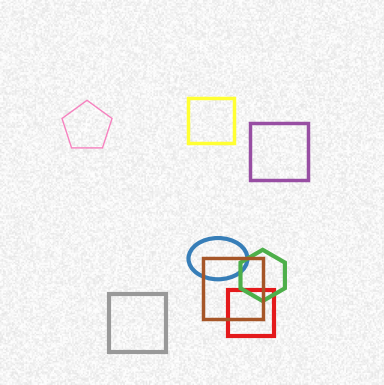[{"shape": "square", "thickness": 3, "radius": 0.3, "center": [0.652, 0.186]}, {"shape": "oval", "thickness": 3, "radius": 0.38, "center": [0.566, 0.328]}, {"shape": "hexagon", "thickness": 3, "radius": 0.33, "center": [0.682, 0.285]}, {"shape": "square", "thickness": 2.5, "radius": 0.37, "center": [0.725, 0.606]}, {"shape": "square", "thickness": 2.5, "radius": 0.3, "center": [0.548, 0.687]}, {"shape": "square", "thickness": 2.5, "radius": 0.4, "center": [0.605, 0.25]}, {"shape": "pentagon", "thickness": 1, "radius": 0.34, "center": [0.226, 0.671]}, {"shape": "square", "thickness": 3, "radius": 0.37, "center": [0.358, 0.161]}]